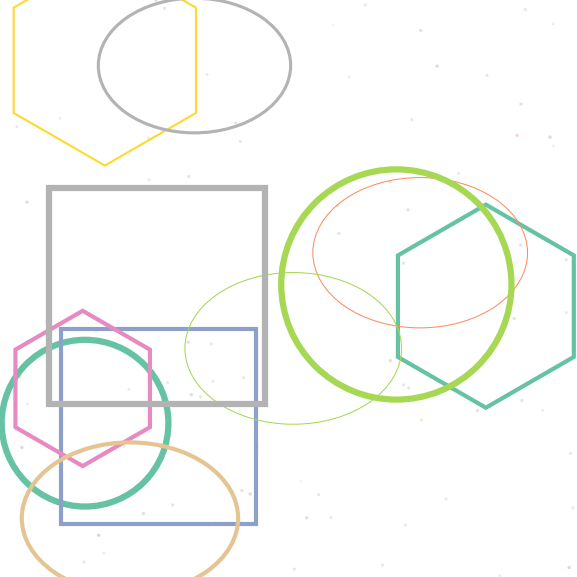[{"shape": "hexagon", "thickness": 2, "radius": 0.88, "center": [0.841, 0.469]}, {"shape": "circle", "thickness": 3, "radius": 0.72, "center": [0.147, 0.266]}, {"shape": "oval", "thickness": 0.5, "radius": 0.93, "center": [0.728, 0.562]}, {"shape": "square", "thickness": 2, "radius": 0.84, "center": [0.274, 0.261]}, {"shape": "hexagon", "thickness": 2, "radius": 0.67, "center": [0.143, 0.327]}, {"shape": "circle", "thickness": 3, "radius": 1.0, "center": [0.686, 0.507]}, {"shape": "oval", "thickness": 0.5, "radius": 0.94, "center": [0.508, 0.396]}, {"shape": "hexagon", "thickness": 1, "radius": 0.91, "center": [0.182, 0.895]}, {"shape": "oval", "thickness": 2, "radius": 0.94, "center": [0.225, 0.102]}, {"shape": "square", "thickness": 3, "radius": 0.94, "center": [0.272, 0.487]}, {"shape": "oval", "thickness": 1.5, "radius": 0.83, "center": [0.337, 0.886]}]